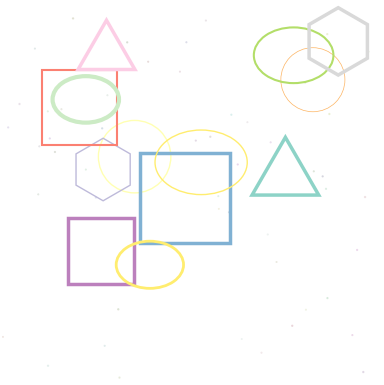[{"shape": "triangle", "thickness": 2.5, "radius": 0.5, "center": [0.741, 0.543]}, {"shape": "circle", "thickness": 1, "radius": 0.47, "center": [0.35, 0.593]}, {"shape": "hexagon", "thickness": 1, "radius": 0.41, "center": [0.268, 0.56]}, {"shape": "square", "thickness": 1.5, "radius": 0.49, "center": [0.206, 0.72]}, {"shape": "square", "thickness": 2.5, "radius": 0.59, "center": [0.481, 0.486]}, {"shape": "circle", "thickness": 0.5, "radius": 0.42, "center": [0.813, 0.793]}, {"shape": "oval", "thickness": 1.5, "radius": 0.52, "center": [0.763, 0.856]}, {"shape": "triangle", "thickness": 2.5, "radius": 0.43, "center": [0.277, 0.862]}, {"shape": "hexagon", "thickness": 2.5, "radius": 0.44, "center": [0.879, 0.893]}, {"shape": "square", "thickness": 2.5, "radius": 0.43, "center": [0.262, 0.348]}, {"shape": "oval", "thickness": 3, "radius": 0.43, "center": [0.223, 0.742]}, {"shape": "oval", "thickness": 2, "radius": 0.44, "center": [0.389, 0.312]}, {"shape": "oval", "thickness": 1, "radius": 0.6, "center": [0.522, 0.578]}]